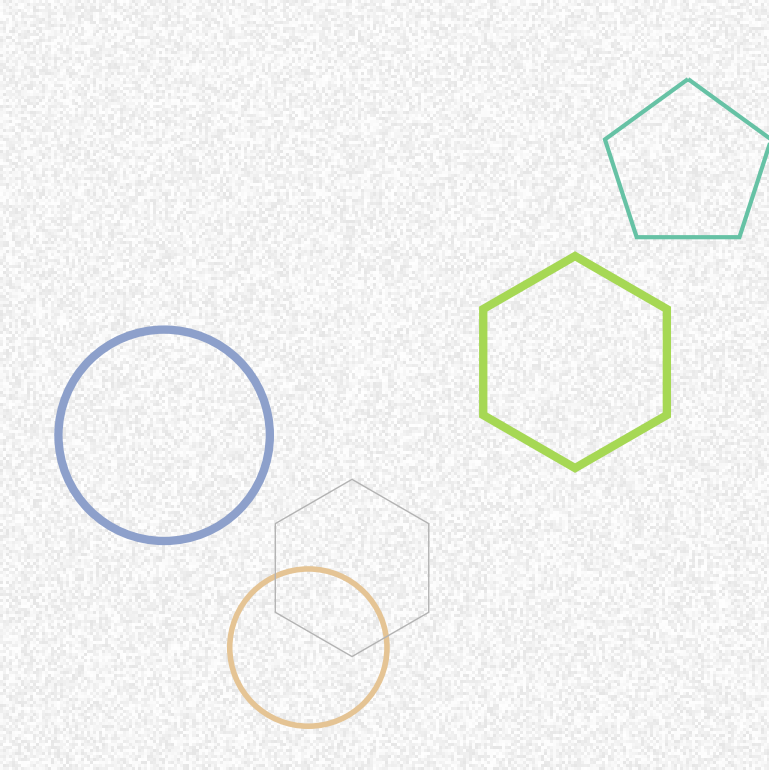[{"shape": "pentagon", "thickness": 1.5, "radius": 0.57, "center": [0.894, 0.784]}, {"shape": "circle", "thickness": 3, "radius": 0.69, "center": [0.213, 0.435]}, {"shape": "hexagon", "thickness": 3, "radius": 0.69, "center": [0.747, 0.53]}, {"shape": "circle", "thickness": 2, "radius": 0.51, "center": [0.4, 0.159]}, {"shape": "hexagon", "thickness": 0.5, "radius": 0.58, "center": [0.457, 0.262]}]